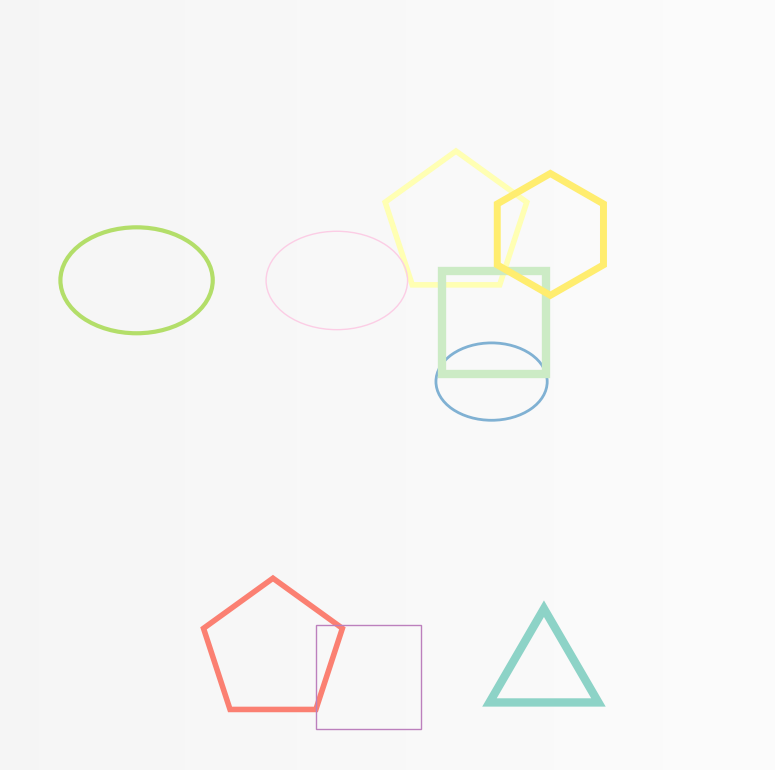[{"shape": "triangle", "thickness": 3, "radius": 0.41, "center": [0.702, 0.128]}, {"shape": "pentagon", "thickness": 2, "radius": 0.48, "center": [0.588, 0.708]}, {"shape": "pentagon", "thickness": 2, "radius": 0.47, "center": [0.352, 0.155]}, {"shape": "oval", "thickness": 1, "radius": 0.36, "center": [0.634, 0.504]}, {"shape": "oval", "thickness": 1.5, "radius": 0.49, "center": [0.176, 0.636]}, {"shape": "oval", "thickness": 0.5, "radius": 0.46, "center": [0.435, 0.636]}, {"shape": "square", "thickness": 0.5, "radius": 0.34, "center": [0.475, 0.121]}, {"shape": "square", "thickness": 3, "radius": 0.34, "center": [0.637, 0.581]}, {"shape": "hexagon", "thickness": 2.5, "radius": 0.4, "center": [0.71, 0.696]}]